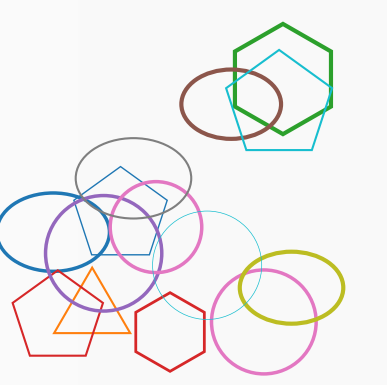[{"shape": "pentagon", "thickness": 1, "radius": 0.63, "center": [0.311, 0.441]}, {"shape": "oval", "thickness": 2.5, "radius": 0.73, "center": [0.137, 0.397]}, {"shape": "triangle", "thickness": 1.5, "radius": 0.57, "center": [0.238, 0.191]}, {"shape": "hexagon", "thickness": 3, "radius": 0.72, "center": [0.73, 0.795]}, {"shape": "pentagon", "thickness": 1.5, "radius": 0.61, "center": [0.149, 0.175]}, {"shape": "hexagon", "thickness": 2, "radius": 0.51, "center": [0.439, 0.138]}, {"shape": "circle", "thickness": 2.5, "radius": 0.75, "center": [0.268, 0.342]}, {"shape": "oval", "thickness": 3, "radius": 0.64, "center": [0.597, 0.729]}, {"shape": "circle", "thickness": 2.5, "radius": 0.59, "center": [0.403, 0.41]}, {"shape": "circle", "thickness": 2.5, "radius": 0.68, "center": [0.681, 0.164]}, {"shape": "oval", "thickness": 1.5, "radius": 0.75, "center": [0.344, 0.537]}, {"shape": "oval", "thickness": 3, "radius": 0.67, "center": [0.752, 0.253]}, {"shape": "pentagon", "thickness": 1.5, "radius": 0.72, "center": [0.72, 0.727]}, {"shape": "circle", "thickness": 0.5, "radius": 0.7, "center": [0.535, 0.311]}]